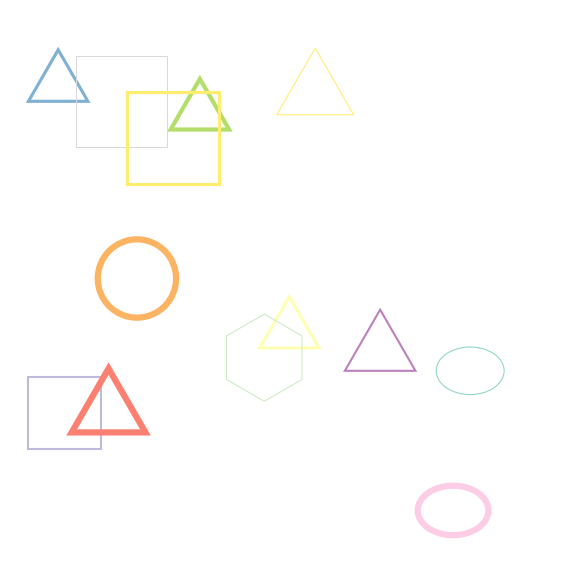[{"shape": "oval", "thickness": 0.5, "radius": 0.29, "center": [0.814, 0.357]}, {"shape": "triangle", "thickness": 1.5, "radius": 0.3, "center": [0.501, 0.426]}, {"shape": "square", "thickness": 1, "radius": 0.31, "center": [0.112, 0.284]}, {"shape": "triangle", "thickness": 3, "radius": 0.37, "center": [0.188, 0.287]}, {"shape": "triangle", "thickness": 1.5, "radius": 0.3, "center": [0.101, 0.853]}, {"shape": "circle", "thickness": 3, "radius": 0.34, "center": [0.237, 0.517]}, {"shape": "triangle", "thickness": 2, "radius": 0.29, "center": [0.346, 0.804]}, {"shape": "oval", "thickness": 3, "radius": 0.31, "center": [0.785, 0.115]}, {"shape": "square", "thickness": 0.5, "radius": 0.4, "center": [0.211, 0.823]}, {"shape": "triangle", "thickness": 1, "radius": 0.35, "center": [0.658, 0.392]}, {"shape": "hexagon", "thickness": 0.5, "radius": 0.38, "center": [0.458, 0.38]}, {"shape": "square", "thickness": 1.5, "radius": 0.4, "center": [0.3, 0.76]}, {"shape": "triangle", "thickness": 0.5, "radius": 0.38, "center": [0.546, 0.839]}]